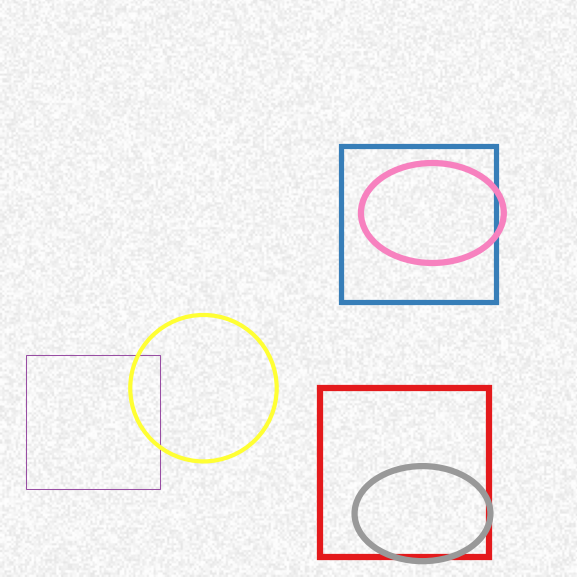[{"shape": "square", "thickness": 3, "radius": 0.73, "center": [0.701, 0.181]}, {"shape": "square", "thickness": 2.5, "radius": 0.67, "center": [0.725, 0.611]}, {"shape": "square", "thickness": 0.5, "radius": 0.58, "center": [0.161, 0.268]}, {"shape": "circle", "thickness": 2, "radius": 0.63, "center": [0.352, 0.327]}, {"shape": "oval", "thickness": 3, "radius": 0.62, "center": [0.749, 0.63]}, {"shape": "oval", "thickness": 3, "radius": 0.59, "center": [0.732, 0.11]}]